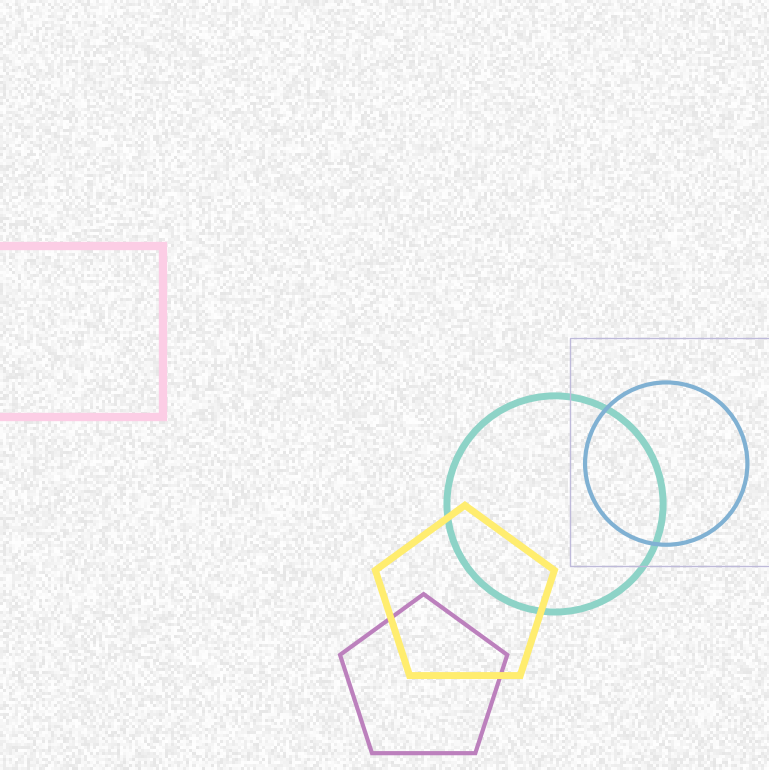[{"shape": "circle", "thickness": 2.5, "radius": 0.7, "center": [0.721, 0.346]}, {"shape": "square", "thickness": 0.5, "radius": 0.74, "center": [0.888, 0.413]}, {"shape": "circle", "thickness": 1.5, "radius": 0.53, "center": [0.865, 0.398]}, {"shape": "square", "thickness": 3, "radius": 0.55, "center": [0.101, 0.569]}, {"shape": "pentagon", "thickness": 1.5, "radius": 0.57, "center": [0.55, 0.114]}, {"shape": "pentagon", "thickness": 2.5, "radius": 0.61, "center": [0.604, 0.222]}]